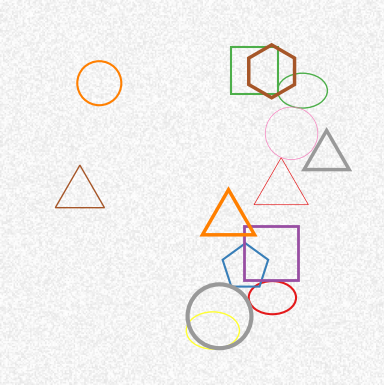[{"shape": "triangle", "thickness": 0.5, "radius": 0.41, "center": [0.73, 0.509]}, {"shape": "oval", "thickness": 1.5, "radius": 0.31, "center": [0.707, 0.227]}, {"shape": "pentagon", "thickness": 1.5, "radius": 0.31, "center": [0.637, 0.306]}, {"shape": "square", "thickness": 1.5, "radius": 0.31, "center": [0.66, 0.818]}, {"shape": "oval", "thickness": 1, "radius": 0.32, "center": [0.786, 0.765]}, {"shape": "square", "thickness": 2, "radius": 0.35, "center": [0.703, 0.342]}, {"shape": "triangle", "thickness": 2.5, "radius": 0.39, "center": [0.593, 0.429]}, {"shape": "circle", "thickness": 1.5, "radius": 0.29, "center": [0.258, 0.784]}, {"shape": "oval", "thickness": 1, "radius": 0.35, "center": [0.553, 0.142]}, {"shape": "hexagon", "thickness": 2.5, "radius": 0.34, "center": [0.706, 0.815]}, {"shape": "triangle", "thickness": 1, "radius": 0.37, "center": [0.207, 0.497]}, {"shape": "circle", "thickness": 0.5, "radius": 0.34, "center": [0.757, 0.654]}, {"shape": "triangle", "thickness": 2.5, "radius": 0.34, "center": [0.848, 0.593]}, {"shape": "circle", "thickness": 3, "radius": 0.41, "center": [0.57, 0.179]}]